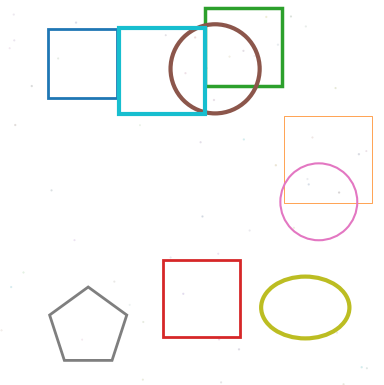[{"shape": "square", "thickness": 2, "radius": 0.45, "center": [0.214, 0.835]}, {"shape": "square", "thickness": 0.5, "radius": 0.57, "center": [0.852, 0.585]}, {"shape": "square", "thickness": 2.5, "radius": 0.5, "center": [0.633, 0.877]}, {"shape": "square", "thickness": 2, "radius": 0.5, "center": [0.523, 0.225]}, {"shape": "circle", "thickness": 3, "radius": 0.58, "center": [0.559, 0.821]}, {"shape": "circle", "thickness": 1.5, "radius": 0.5, "center": [0.828, 0.476]}, {"shape": "pentagon", "thickness": 2, "radius": 0.53, "center": [0.229, 0.149]}, {"shape": "oval", "thickness": 3, "radius": 0.57, "center": [0.793, 0.201]}, {"shape": "square", "thickness": 3, "radius": 0.56, "center": [0.421, 0.815]}]